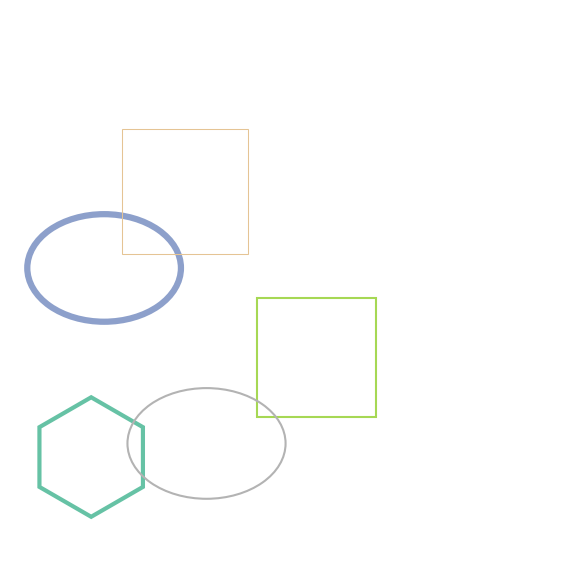[{"shape": "hexagon", "thickness": 2, "radius": 0.52, "center": [0.158, 0.208]}, {"shape": "oval", "thickness": 3, "radius": 0.67, "center": [0.18, 0.535]}, {"shape": "square", "thickness": 1, "radius": 0.51, "center": [0.548, 0.38]}, {"shape": "square", "thickness": 0.5, "radius": 0.55, "center": [0.32, 0.668]}, {"shape": "oval", "thickness": 1, "radius": 0.68, "center": [0.358, 0.231]}]